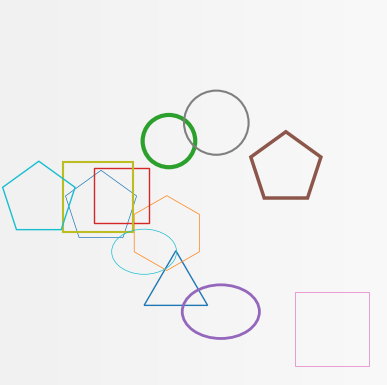[{"shape": "pentagon", "thickness": 0.5, "radius": 0.48, "center": [0.261, 0.461]}, {"shape": "triangle", "thickness": 1, "radius": 0.47, "center": [0.454, 0.254]}, {"shape": "hexagon", "thickness": 0.5, "radius": 0.49, "center": [0.43, 0.395]}, {"shape": "circle", "thickness": 3, "radius": 0.34, "center": [0.436, 0.634]}, {"shape": "square", "thickness": 1, "radius": 0.36, "center": [0.313, 0.493]}, {"shape": "oval", "thickness": 2, "radius": 0.5, "center": [0.57, 0.19]}, {"shape": "pentagon", "thickness": 2.5, "radius": 0.48, "center": [0.738, 0.563]}, {"shape": "square", "thickness": 0.5, "radius": 0.48, "center": [0.857, 0.145]}, {"shape": "circle", "thickness": 1.5, "radius": 0.42, "center": [0.558, 0.681]}, {"shape": "square", "thickness": 1.5, "radius": 0.45, "center": [0.253, 0.489]}, {"shape": "oval", "thickness": 0.5, "radius": 0.42, "center": [0.372, 0.346]}, {"shape": "pentagon", "thickness": 1, "radius": 0.49, "center": [0.1, 0.483]}]